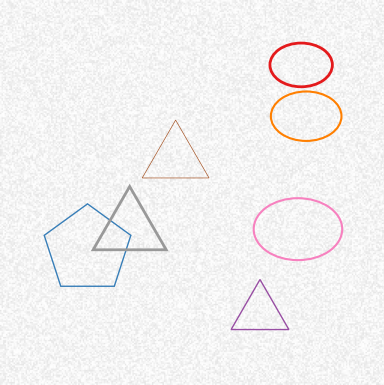[{"shape": "oval", "thickness": 2, "radius": 0.41, "center": [0.782, 0.831]}, {"shape": "pentagon", "thickness": 1, "radius": 0.59, "center": [0.227, 0.352]}, {"shape": "triangle", "thickness": 1, "radius": 0.43, "center": [0.675, 0.187]}, {"shape": "oval", "thickness": 1.5, "radius": 0.46, "center": [0.795, 0.698]}, {"shape": "triangle", "thickness": 0.5, "radius": 0.5, "center": [0.456, 0.588]}, {"shape": "oval", "thickness": 1.5, "radius": 0.57, "center": [0.774, 0.405]}, {"shape": "triangle", "thickness": 2, "radius": 0.55, "center": [0.337, 0.406]}]